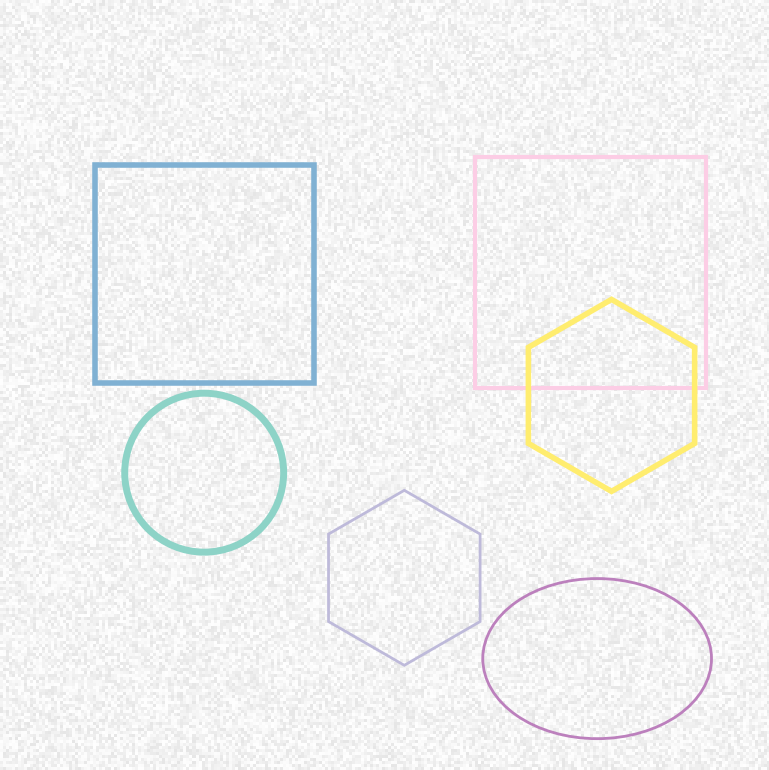[{"shape": "circle", "thickness": 2.5, "radius": 0.52, "center": [0.265, 0.386]}, {"shape": "hexagon", "thickness": 1, "radius": 0.57, "center": [0.525, 0.25]}, {"shape": "square", "thickness": 2, "radius": 0.71, "center": [0.266, 0.644]}, {"shape": "square", "thickness": 1.5, "radius": 0.75, "center": [0.767, 0.646]}, {"shape": "oval", "thickness": 1, "radius": 0.74, "center": [0.776, 0.145]}, {"shape": "hexagon", "thickness": 2, "radius": 0.62, "center": [0.794, 0.486]}]